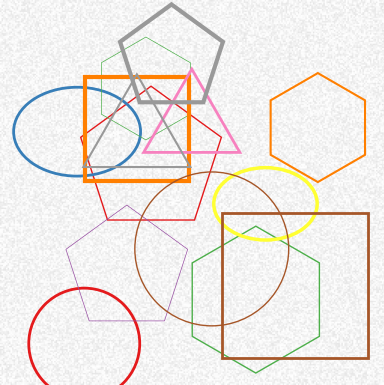[{"shape": "circle", "thickness": 2, "radius": 0.72, "center": [0.219, 0.107]}, {"shape": "pentagon", "thickness": 1, "radius": 0.96, "center": [0.392, 0.584]}, {"shape": "oval", "thickness": 2, "radius": 0.82, "center": [0.2, 0.658]}, {"shape": "hexagon", "thickness": 1, "radius": 0.95, "center": [0.664, 0.222]}, {"shape": "hexagon", "thickness": 0.5, "radius": 0.67, "center": [0.379, 0.77]}, {"shape": "pentagon", "thickness": 0.5, "radius": 0.83, "center": [0.329, 0.301]}, {"shape": "hexagon", "thickness": 1.5, "radius": 0.71, "center": [0.826, 0.669]}, {"shape": "square", "thickness": 3, "radius": 0.67, "center": [0.357, 0.665]}, {"shape": "oval", "thickness": 2.5, "radius": 0.67, "center": [0.69, 0.471]}, {"shape": "circle", "thickness": 1, "radius": 1.0, "center": [0.55, 0.353]}, {"shape": "square", "thickness": 2, "radius": 0.94, "center": [0.766, 0.259]}, {"shape": "triangle", "thickness": 2, "radius": 0.72, "center": [0.498, 0.676]}, {"shape": "triangle", "thickness": 1.5, "radius": 0.8, "center": [0.355, 0.646]}, {"shape": "pentagon", "thickness": 3, "radius": 0.7, "center": [0.445, 0.848]}]